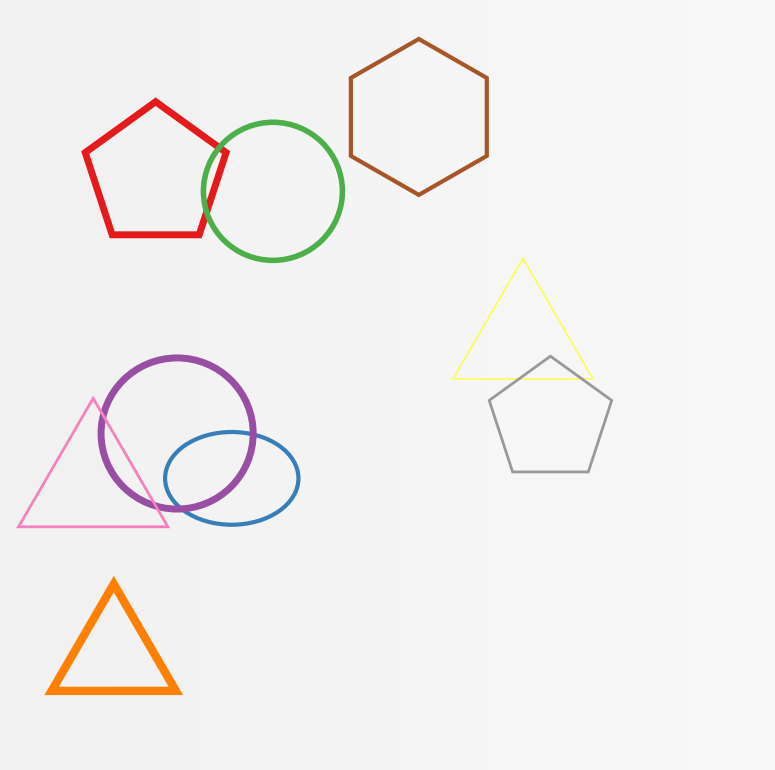[{"shape": "pentagon", "thickness": 2.5, "radius": 0.48, "center": [0.201, 0.772]}, {"shape": "oval", "thickness": 1.5, "radius": 0.43, "center": [0.299, 0.379]}, {"shape": "circle", "thickness": 2, "radius": 0.45, "center": [0.352, 0.752]}, {"shape": "circle", "thickness": 2.5, "radius": 0.49, "center": [0.229, 0.437]}, {"shape": "triangle", "thickness": 3, "radius": 0.46, "center": [0.147, 0.149]}, {"shape": "triangle", "thickness": 0.5, "radius": 0.52, "center": [0.675, 0.56]}, {"shape": "hexagon", "thickness": 1.5, "radius": 0.51, "center": [0.54, 0.848]}, {"shape": "triangle", "thickness": 1, "radius": 0.56, "center": [0.12, 0.371]}, {"shape": "pentagon", "thickness": 1, "radius": 0.42, "center": [0.71, 0.454]}]